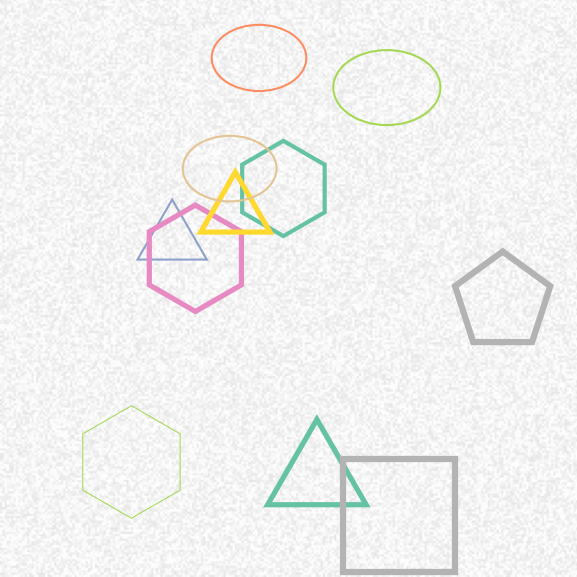[{"shape": "triangle", "thickness": 2.5, "radius": 0.49, "center": [0.549, 0.174]}, {"shape": "hexagon", "thickness": 2, "radius": 0.41, "center": [0.491, 0.673]}, {"shape": "oval", "thickness": 1, "radius": 0.41, "center": [0.448, 0.899]}, {"shape": "triangle", "thickness": 1, "radius": 0.35, "center": [0.298, 0.584]}, {"shape": "hexagon", "thickness": 2.5, "radius": 0.46, "center": [0.338, 0.552]}, {"shape": "hexagon", "thickness": 0.5, "radius": 0.49, "center": [0.228, 0.199]}, {"shape": "oval", "thickness": 1, "radius": 0.46, "center": [0.67, 0.847]}, {"shape": "triangle", "thickness": 2.5, "radius": 0.35, "center": [0.408, 0.632]}, {"shape": "oval", "thickness": 1, "radius": 0.41, "center": [0.398, 0.707]}, {"shape": "square", "thickness": 3, "radius": 0.49, "center": [0.69, 0.106]}, {"shape": "pentagon", "thickness": 3, "radius": 0.43, "center": [0.87, 0.477]}]